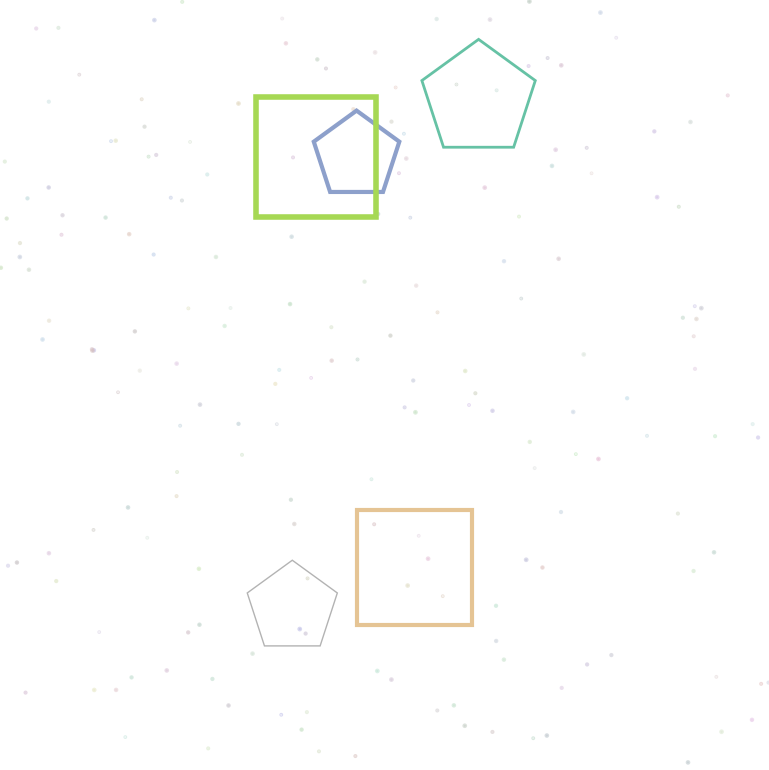[{"shape": "pentagon", "thickness": 1, "radius": 0.39, "center": [0.622, 0.871]}, {"shape": "pentagon", "thickness": 1.5, "radius": 0.29, "center": [0.463, 0.798]}, {"shape": "square", "thickness": 2, "radius": 0.39, "center": [0.411, 0.796]}, {"shape": "square", "thickness": 1.5, "radius": 0.38, "center": [0.538, 0.263]}, {"shape": "pentagon", "thickness": 0.5, "radius": 0.31, "center": [0.38, 0.211]}]